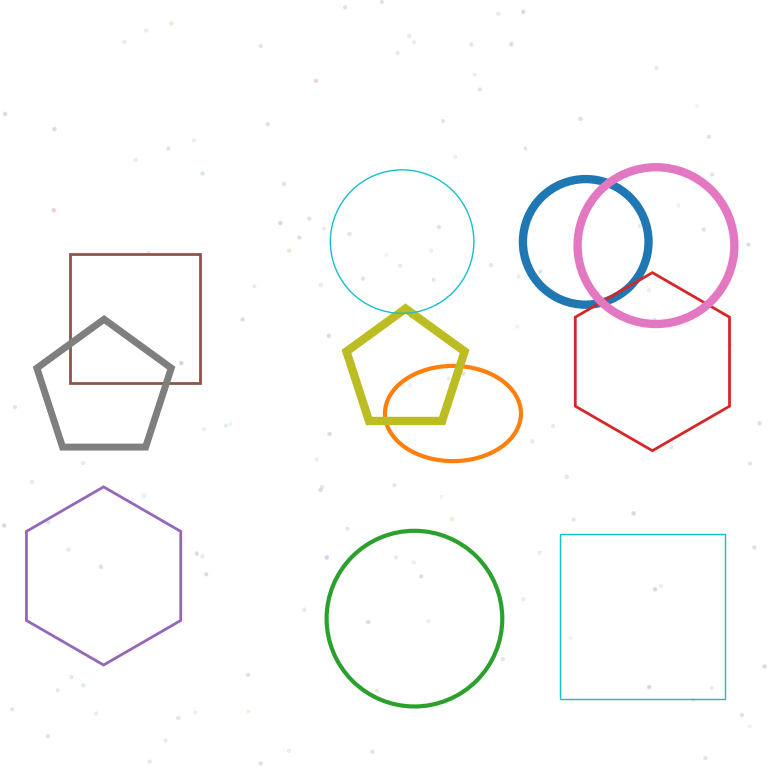[{"shape": "circle", "thickness": 3, "radius": 0.41, "center": [0.761, 0.686]}, {"shape": "oval", "thickness": 1.5, "radius": 0.44, "center": [0.588, 0.463]}, {"shape": "circle", "thickness": 1.5, "radius": 0.57, "center": [0.538, 0.197]}, {"shape": "hexagon", "thickness": 1, "radius": 0.58, "center": [0.847, 0.53]}, {"shape": "hexagon", "thickness": 1, "radius": 0.58, "center": [0.135, 0.252]}, {"shape": "square", "thickness": 1, "radius": 0.42, "center": [0.175, 0.586]}, {"shape": "circle", "thickness": 3, "radius": 0.51, "center": [0.852, 0.681]}, {"shape": "pentagon", "thickness": 2.5, "radius": 0.46, "center": [0.135, 0.494]}, {"shape": "pentagon", "thickness": 3, "radius": 0.4, "center": [0.527, 0.519]}, {"shape": "square", "thickness": 0.5, "radius": 0.54, "center": [0.834, 0.199]}, {"shape": "circle", "thickness": 0.5, "radius": 0.47, "center": [0.522, 0.686]}]